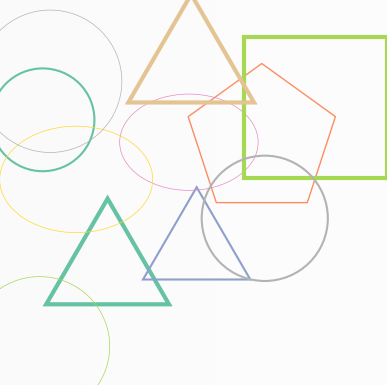[{"shape": "circle", "thickness": 1.5, "radius": 0.67, "center": [0.11, 0.689]}, {"shape": "triangle", "thickness": 3, "radius": 0.92, "center": [0.278, 0.301]}, {"shape": "pentagon", "thickness": 1, "radius": 1.0, "center": [0.676, 0.635]}, {"shape": "triangle", "thickness": 1.5, "radius": 0.8, "center": [0.507, 0.354]}, {"shape": "oval", "thickness": 0.5, "radius": 0.89, "center": [0.488, 0.631]}, {"shape": "circle", "thickness": 0.5, "radius": 0.91, "center": [0.102, 0.101]}, {"shape": "square", "thickness": 3, "radius": 0.92, "center": [0.814, 0.721]}, {"shape": "oval", "thickness": 0.5, "radius": 0.99, "center": [0.197, 0.534]}, {"shape": "triangle", "thickness": 3, "radius": 0.94, "center": [0.493, 0.827]}, {"shape": "circle", "thickness": 0.5, "radius": 0.92, "center": [0.129, 0.789]}, {"shape": "circle", "thickness": 1.5, "radius": 0.81, "center": [0.683, 0.433]}]